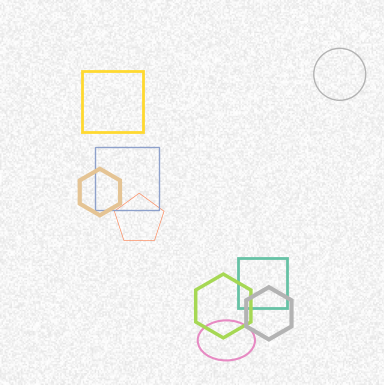[{"shape": "square", "thickness": 2, "radius": 0.32, "center": [0.683, 0.265]}, {"shape": "pentagon", "thickness": 0.5, "radius": 0.34, "center": [0.362, 0.43]}, {"shape": "square", "thickness": 1, "radius": 0.41, "center": [0.329, 0.536]}, {"shape": "oval", "thickness": 1.5, "radius": 0.37, "center": [0.588, 0.116]}, {"shape": "hexagon", "thickness": 2.5, "radius": 0.41, "center": [0.58, 0.205]}, {"shape": "square", "thickness": 2, "radius": 0.4, "center": [0.292, 0.735]}, {"shape": "hexagon", "thickness": 3, "radius": 0.3, "center": [0.259, 0.501]}, {"shape": "hexagon", "thickness": 3, "radius": 0.34, "center": [0.698, 0.186]}, {"shape": "circle", "thickness": 1, "radius": 0.34, "center": [0.883, 0.807]}]